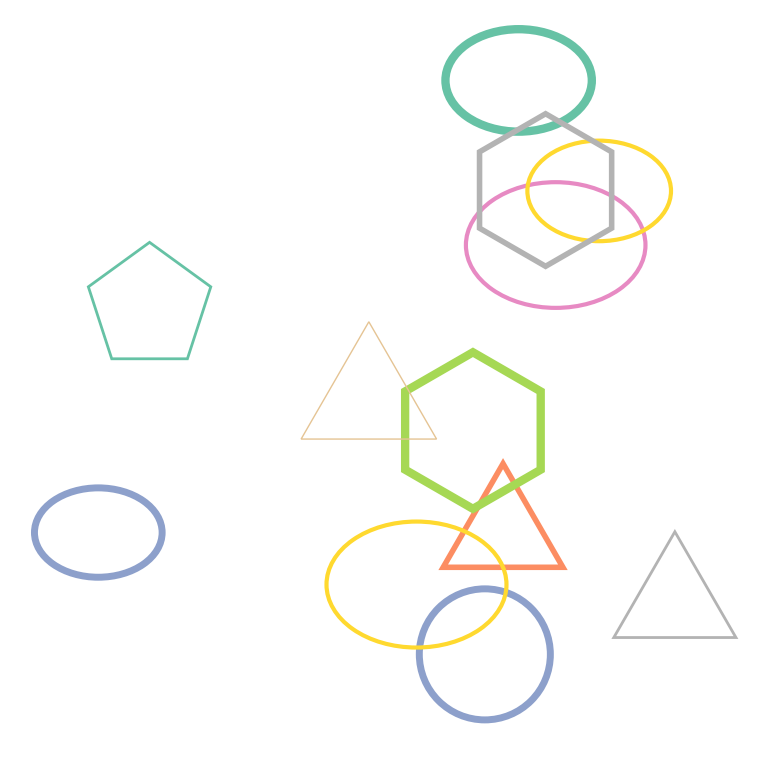[{"shape": "pentagon", "thickness": 1, "radius": 0.42, "center": [0.194, 0.602]}, {"shape": "oval", "thickness": 3, "radius": 0.48, "center": [0.674, 0.896]}, {"shape": "triangle", "thickness": 2, "radius": 0.45, "center": [0.653, 0.308]}, {"shape": "oval", "thickness": 2.5, "radius": 0.41, "center": [0.128, 0.308]}, {"shape": "circle", "thickness": 2.5, "radius": 0.43, "center": [0.63, 0.15]}, {"shape": "oval", "thickness": 1.5, "radius": 0.58, "center": [0.722, 0.682]}, {"shape": "hexagon", "thickness": 3, "radius": 0.51, "center": [0.614, 0.441]}, {"shape": "oval", "thickness": 1.5, "radius": 0.47, "center": [0.778, 0.752]}, {"shape": "oval", "thickness": 1.5, "radius": 0.58, "center": [0.541, 0.241]}, {"shape": "triangle", "thickness": 0.5, "radius": 0.51, "center": [0.479, 0.481]}, {"shape": "hexagon", "thickness": 2, "radius": 0.5, "center": [0.709, 0.753]}, {"shape": "triangle", "thickness": 1, "radius": 0.46, "center": [0.876, 0.218]}]